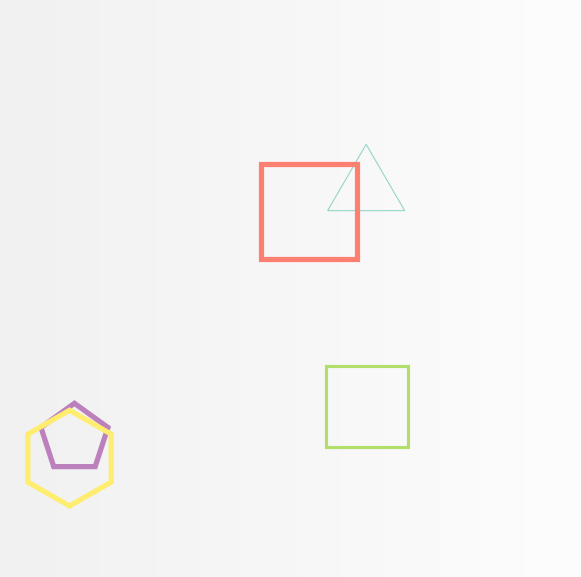[{"shape": "triangle", "thickness": 0.5, "radius": 0.38, "center": [0.63, 0.673]}, {"shape": "square", "thickness": 2.5, "radius": 0.41, "center": [0.531, 0.632]}, {"shape": "square", "thickness": 1.5, "radius": 0.35, "center": [0.632, 0.295]}, {"shape": "pentagon", "thickness": 2.5, "radius": 0.3, "center": [0.128, 0.24]}, {"shape": "hexagon", "thickness": 2.5, "radius": 0.41, "center": [0.12, 0.206]}]